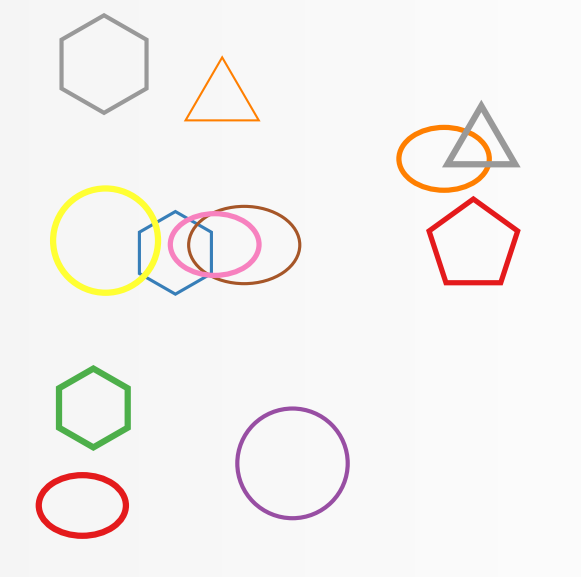[{"shape": "pentagon", "thickness": 2.5, "radius": 0.4, "center": [0.814, 0.574]}, {"shape": "oval", "thickness": 3, "radius": 0.37, "center": [0.142, 0.124]}, {"shape": "hexagon", "thickness": 1.5, "radius": 0.36, "center": [0.302, 0.561]}, {"shape": "hexagon", "thickness": 3, "radius": 0.34, "center": [0.161, 0.293]}, {"shape": "circle", "thickness": 2, "radius": 0.47, "center": [0.503, 0.197]}, {"shape": "oval", "thickness": 2.5, "radius": 0.39, "center": [0.764, 0.724]}, {"shape": "triangle", "thickness": 1, "radius": 0.36, "center": [0.382, 0.827]}, {"shape": "circle", "thickness": 3, "radius": 0.45, "center": [0.182, 0.583]}, {"shape": "oval", "thickness": 1.5, "radius": 0.48, "center": [0.42, 0.575]}, {"shape": "oval", "thickness": 2.5, "radius": 0.38, "center": [0.369, 0.576]}, {"shape": "hexagon", "thickness": 2, "radius": 0.42, "center": [0.179, 0.888]}, {"shape": "triangle", "thickness": 3, "radius": 0.34, "center": [0.828, 0.748]}]